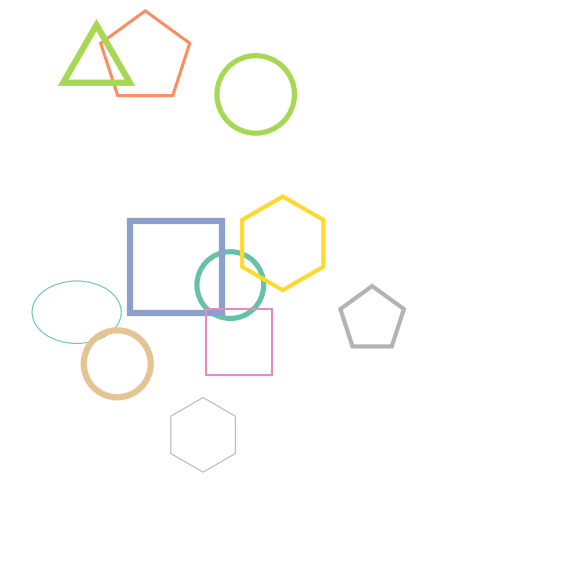[{"shape": "circle", "thickness": 2.5, "radius": 0.29, "center": [0.399, 0.505]}, {"shape": "oval", "thickness": 0.5, "radius": 0.39, "center": [0.133, 0.458]}, {"shape": "pentagon", "thickness": 1.5, "radius": 0.41, "center": [0.251, 0.899]}, {"shape": "square", "thickness": 3, "radius": 0.4, "center": [0.305, 0.537]}, {"shape": "square", "thickness": 1, "radius": 0.29, "center": [0.414, 0.407]}, {"shape": "circle", "thickness": 2.5, "radius": 0.34, "center": [0.443, 0.836]}, {"shape": "triangle", "thickness": 3, "radius": 0.33, "center": [0.167, 0.889]}, {"shape": "hexagon", "thickness": 2, "radius": 0.41, "center": [0.49, 0.578]}, {"shape": "circle", "thickness": 3, "radius": 0.29, "center": [0.203, 0.369]}, {"shape": "pentagon", "thickness": 2, "radius": 0.29, "center": [0.644, 0.446]}, {"shape": "hexagon", "thickness": 0.5, "radius": 0.32, "center": [0.352, 0.246]}]